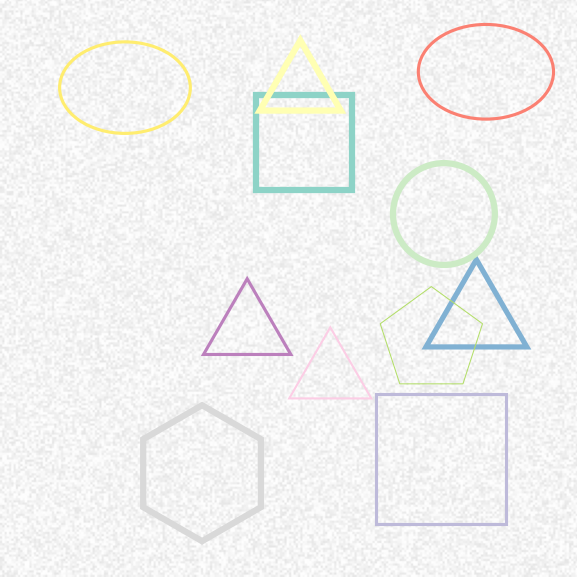[{"shape": "square", "thickness": 3, "radius": 0.41, "center": [0.526, 0.752]}, {"shape": "triangle", "thickness": 3, "radius": 0.41, "center": [0.52, 0.848]}, {"shape": "square", "thickness": 1.5, "radius": 0.56, "center": [0.763, 0.205]}, {"shape": "oval", "thickness": 1.5, "radius": 0.59, "center": [0.841, 0.875]}, {"shape": "triangle", "thickness": 2.5, "radius": 0.5, "center": [0.825, 0.449]}, {"shape": "pentagon", "thickness": 0.5, "radius": 0.47, "center": [0.747, 0.41]}, {"shape": "triangle", "thickness": 1, "radius": 0.41, "center": [0.572, 0.35]}, {"shape": "hexagon", "thickness": 3, "radius": 0.59, "center": [0.35, 0.18]}, {"shape": "triangle", "thickness": 1.5, "radius": 0.44, "center": [0.428, 0.429]}, {"shape": "circle", "thickness": 3, "radius": 0.44, "center": [0.769, 0.629]}, {"shape": "oval", "thickness": 1.5, "radius": 0.57, "center": [0.216, 0.847]}]